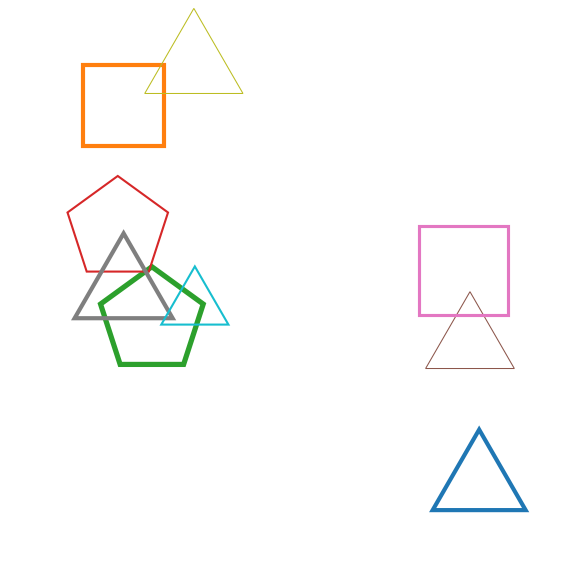[{"shape": "triangle", "thickness": 2, "radius": 0.46, "center": [0.83, 0.162]}, {"shape": "square", "thickness": 2, "radius": 0.35, "center": [0.213, 0.817]}, {"shape": "pentagon", "thickness": 2.5, "radius": 0.47, "center": [0.263, 0.444]}, {"shape": "pentagon", "thickness": 1, "radius": 0.46, "center": [0.204, 0.603]}, {"shape": "triangle", "thickness": 0.5, "radius": 0.44, "center": [0.814, 0.405]}, {"shape": "square", "thickness": 1.5, "radius": 0.39, "center": [0.803, 0.531]}, {"shape": "triangle", "thickness": 2, "radius": 0.49, "center": [0.214, 0.497]}, {"shape": "triangle", "thickness": 0.5, "radius": 0.49, "center": [0.336, 0.886]}, {"shape": "triangle", "thickness": 1, "radius": 0.34, "center": [0.337, 0.471]}]